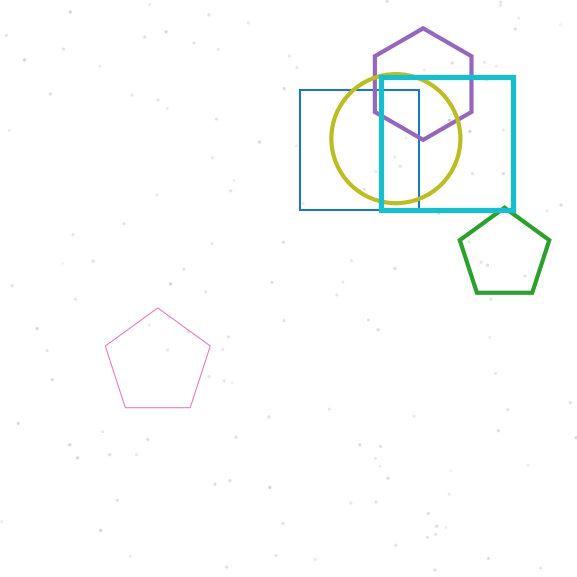[{"shape": "square", "thickness": 1, "radius": 0.52, "center": [0.623, 0.739]}, {"shape": "pentagon", "thickness": 2, "radius": 0.41, "center": [0.874, 0.558]}, {"shape": "hexagon", "thickness": 2, "radius": 0.48, "center": [0.733, 0.854]}, {"shape": "pentagon", "thickness": 0.5, "radius": 0.48, "center": [0.273, 0.37]}, {"shape": "circle", "thickness": 2, "radius": 0.56, "center": [0.685, 0.759]}, {"shape": "square", "thickness": 2.5, "radius": 0.58, "center": [0.774, 0.751]}]